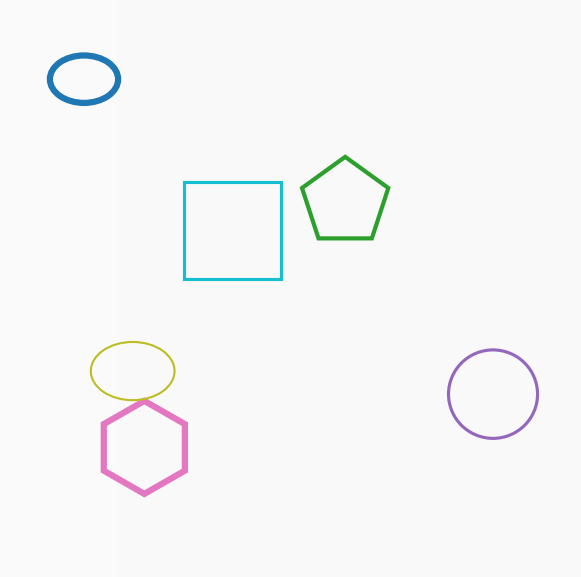[{"shape": "oval", "thickness": 3, "radius": 0.29, "center": [0.145, 0.862]}, {"shape": "pentagon", "thickness": 2, "radius": 0.39, "center": [0.594, 0.649]}, {"shape": "circle", "thickness": 1.5, "radius": 0.38, "center": [0.848, 0.317]}, {"shape": "hexagon", "thickness": 3, "radius": 0.4, "center": [0.248, 0.224]}, {"shape": "oval", "thickness": 1, "radius": 0.36, "center": [0.228, 0.357]}, {"shape": "square", "thickness": 1.5, "radius": 0.42, "center": [0.4, 0.6]}]